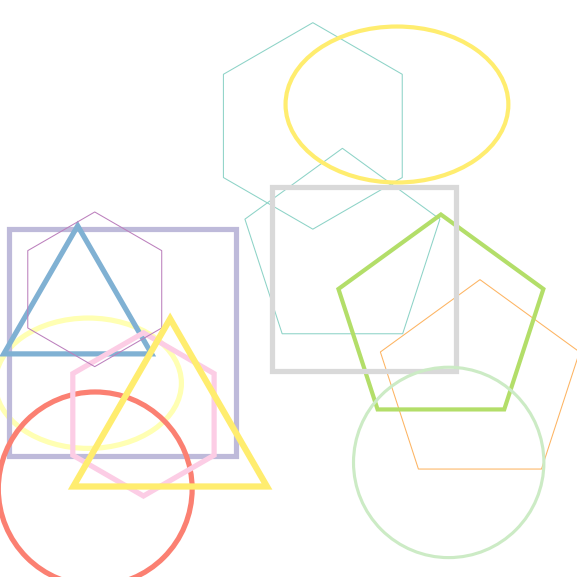[{"shape": "hexagon", "thickness": 0.5, "radius": 0.89, "center": [0.542, 0.781]}, {"shape": "pentagon", "thickness": 0.5, "radius": 0.89, "center": [0.593, 0.565]}, {"shape": "oval", "thickness": 2.5, "radius": 0.81, "center": [0.153, 0.336]}, {"shape": "square", "thickness": 2.5, "radius": 0.98, "center": [0.213, 0.406]}, {"shape": "circle", "thickness": 2.5, "radius": 0.84, "center": [0.165, 0.153]}, {"shape": "triangle", "thickness": 2.5, "radius": 0.74, "center": [0.135, 0.46]}, {"shape": "pentagon", "thickness": 0.5, "radius": 0.91, "center": [0.831, 0.334]}, {"shape": "pentagon", "thickness": 2, "radius": 0.93, "center": [0.763, 0.441]}, {"shape": "hexagon", "thickness": 2.5, "radius": 0.71, "center": [0.248, 0.282]}, {"shape": "square", "thickness": 2.5, "radius": 0.8, "center": [0.631, 0.516]}, {"shape": "hexagon", "thickness": 0.5, "radius": 0.67, "center": [0.164, 0.498]}, {"shape": "circle", "thickness": 1.5, "radius": 0.82, "center": [0.777, 0.198]}, {"shape": "triangle", "thickness": 3, "radius": 0.97, "center": [0.295, 0.254]}, {"shape": "oval", "thickness": 2, "radius": 0.96, "center": [0.687, 0.818]}]